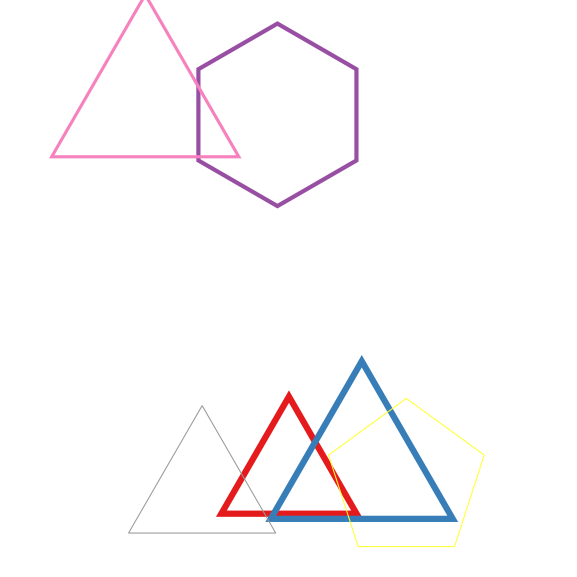[{"shape": "triangle", "thickness": 3, "radius": 0.68, "center": [0.5, 0.177]}, {"shape": "triangle", "thickness": 3, "radius": 0.91, "center": [0.626, 0.192]}, {"shape": "hexagon", "thickness": 2, "radius": 0.79, "center": [0.48, 0.8]}, {"shape": "pentagon", "thickness": 0.5, "radius": 0.71, "center": [0.704, 0.167]}, {"shape": "triangle", "thickness": 1.5, "radius": 0.94, "center": [0.252, 0.821]}, {"shape": "triangle", "thickness": 0.5, "radius": 0.74, "center": [0.35, 0.15]}]